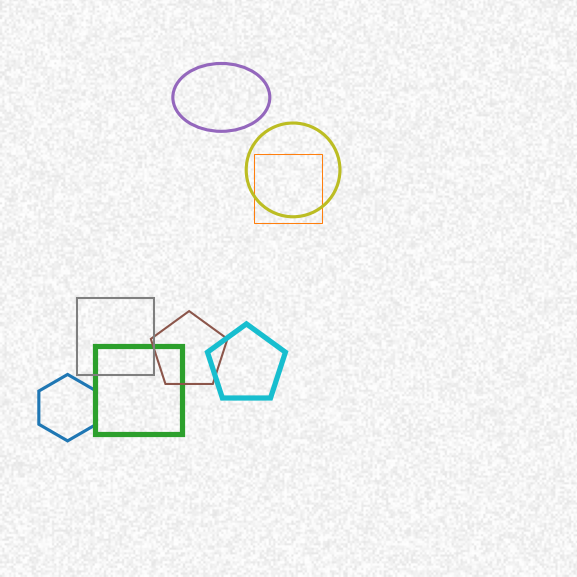[{"shape": "hexagon", "thickness": 1.5, "radius": 0.29, "center": [0.117, 0.293]}, {"shape": "square", "thickness": 0.5, "radius": 0.3, "center": [0.499, 0.673]}, {"shape": "square", "thickness": 2.5, "radius": 0.38, "center": [0.24, 0.324]}, {"shape": "oval", "thickness": 1.5, "radius": 0.42, "center": [0.383, 0.83]}, {"shape": "pentagon", "thickness": 1, "radius": 0.35, "center": [0.327, 0.391]}, {"shape": "square", "thickness": 1, "radius": 0.33, "center": [0.201, 0.416]}, {"shape": "circle", "thickness": 1.5, "radius": 0.41, "center": [0.507, 0.705]}, {"shape": "pentagon", "thickness": 2.5, "radius": 0.35, "center": [0.427, 0.367]}]